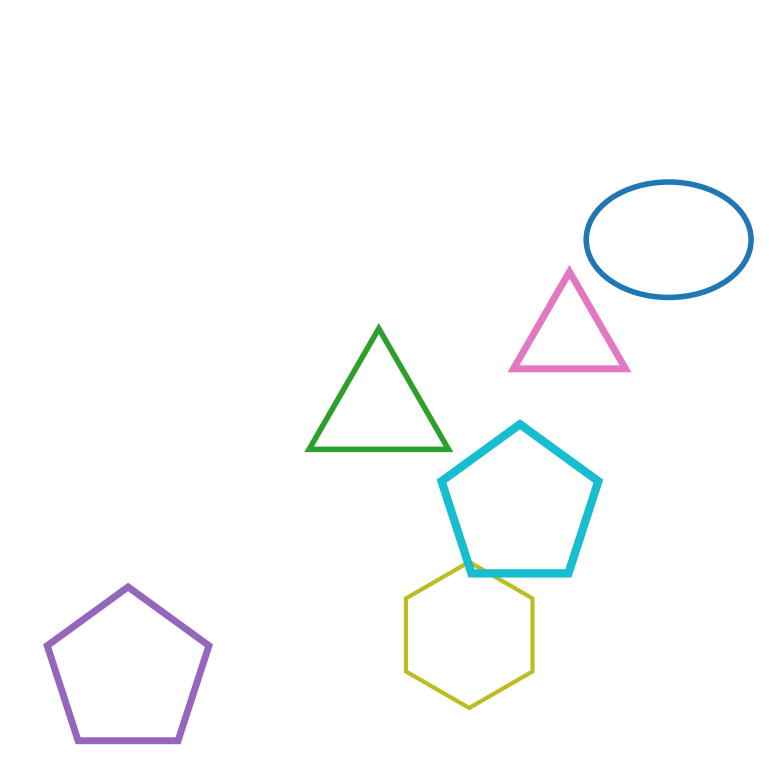[{"shape": "oval", "thickness": 2, "radius": 0.54, "center": [0.868, 0.689]}, {"shape": "triangle", "thickness": 2, "radius": 0.52, "center": [0.492, 0.469]}, {"shape": "pentagon", "thickness": 2.5, "radius": 0.55, "center": [0.166, 0.127]}, {"shape": "triangle", "thickness": 2.5, "radius": 0.42, "center": [0.74, 0.563]}, {"shape": "hexagon", "thickness": 1.5, "radius": 0.47, "center": [0.609, 0.175]}, {"shape": "pentagon", "thickness": 3, "radius": 0.54, "center": [0.675, 0.342]}]